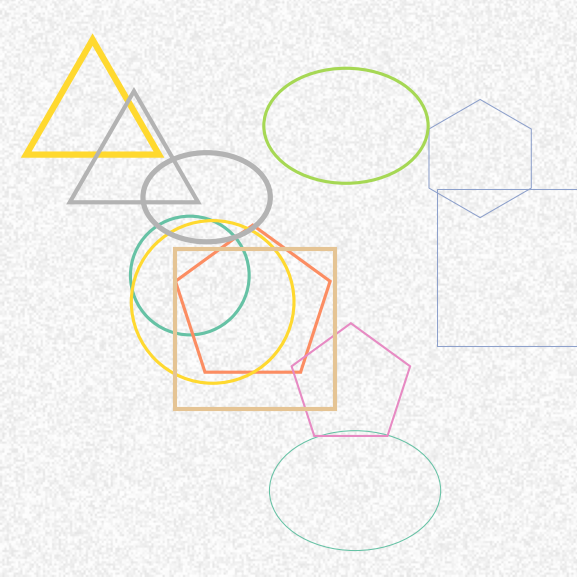[{"shape": "circle", "thickness": 1.5, "radius": 0.51, "center": [0.329, 0.522]}, {"shape": "oval", "thickness": 0.5, "radius": 0.74, "center": [0.615, 0.15]}, {"shape": "pentagon", "thickness": 1.5, "radius": 0.7, "center": [0.438, 0.469]}, {"shape": "hexagon", "thickness": 0.5, "radius": 0.51, "center": [0.831, 0.725]}, {"shape": "square", "thickness": 0.5, "radius": 0.68, "center": [0.893, 0.535]}, {"shape": "pentagon", "thickness": 1, "radius": 0.54, "center": [0.608, 0.332]}, {"shape": "oval", "thickness": 1.5, "radius": 0.71, "center": [0.599, 0.781]}, {"shape": "circle", "thickness": 1.5, "radius": 0.7, "center": [0.368, 0.476]}, {"shape": "triangle", "thickness": 3, "radius": 0.66, "center": [0.16, 0.798]}, {"shape": "square", "thickness": 2, "radius": 0.69, "center": [0.441, 0.429]}, {"shape": "oval", "thickness": 2.5, "radius": 0.55, "center": [0.358, 0.658]}, {"shape": "triangle", "thickness": 2, "radius": 0.64, "center": [0.232, 0.713]}]